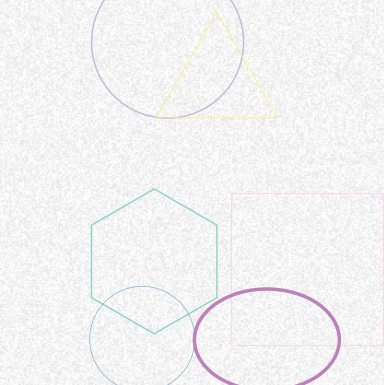[{"shape": "hexagon", "thickness": 1, "radius": 0.94, "center": [0.401, 0.321]}, {"shape": "circle", "thickness": 1, "radius": 0.99, "center": [0.435, 0.89]}, {"shape": "circle", "thickness": 0.5, "radius": 0.68, "center": [0.369, 0.12]}, {"shape": "square", "thickness": 0.5, "radius": 0.99, "center": [0.798, 0.302]}, {"shape": "oval", "thickness": 2.5, "radius": 0.94, "center": [0.693, 0.118]}, {"shape": "triangle", "thickness": 0.5, "radius": 0.92, "center": [0.563, 0.786]}]